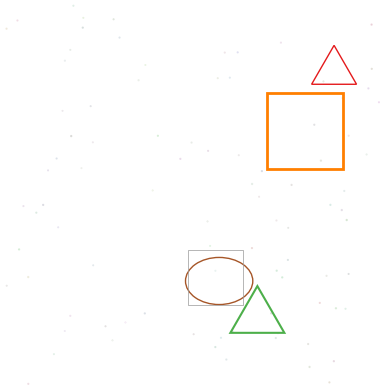[{"shape": "triangle", "thickness": 1, "radius": 0.34, "center": [0.868, 0.815]}, {"shape": "triangle", "thickness": 1.5, "radius": 0.4, "center": [0.668, 0.176]}, {"shape": "square", "thickness": 2, "radius": 0.49, "center": [0.792, 0.659]}, {"shape": "oval", "thickness": 1, "radius": 0.44, "center": [0.569, 0.27]}, {"shape": "square", "thickness": 0.5, "radius": 0.36, "center": [0.561, 0.278]}]